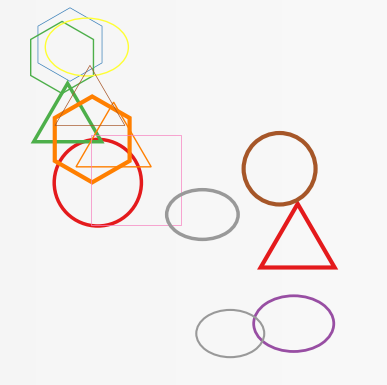[{"shape": "triangle", "thickness": 3, "radius": 0.55, "center": [0.768, 0.36]}, {"shape": "circle", "thickness": 2.5, "radius": 0.56, "center": [0.252, 0.525]}, {"shape": "hexagon", "thickness": 0.5, "radius": 0.48, "center": [0.181, 0.884]}, {"shape": "triangle", "thickness": 2.5, "radius": 0.51, "center": [0.174, 0.682]}, {"shape": "hexagon", "thickness": 1, "radius": 0.47, "center": [0.16, 0.851]}, {"shape": "oval", "thickness": 2, "radius": 0.52, "center": [0.758, 0.159]}, {"shape": "hexagon", "thickness": 3, "radius": 0.56, "center": [0.238, 0.638]}, {"shape": "triangle", "thickness": 1, "radius": 0.56, "center": [0.293, 0.623]}, {"shape": "oval", "thickness": 1, "radius": 0.54, "center": [0.224, 0.878]}, {"shape": "triangle", "thickness": 0.5, "radius": 0.52, "center": [0.232, 0.726]}, {"shape": "circle", "thickness": 3, "radius": 0.46, "center": [0.722, 0.562]}, {"shape": "square", "thickness": 0.5, "radius": 0.59, "center": [0.351, 0.531]}, {"shape": "oval", "thickness": 2.5, "radius": 0.46, "center": [0.522, 0.443]}, {"shape": "oval", "thickness": 1.5, "radius": 0.44, "center": [0.594, 0.134]}]